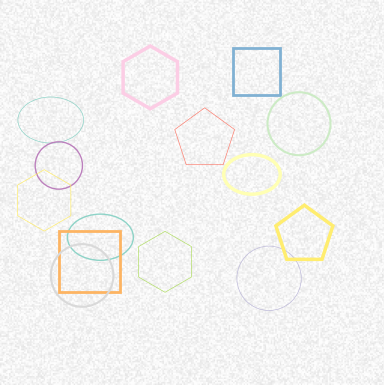[{"shape": "oval", "thickness": 0.5, "radius": 0.43, "center": [0.132, 0.688]}, {"shape": "oval", "thickness": 1, "radius": 0.43, "center": [0.261, 0.384]}, {"shape": "oval", "thickness": 2.5, "radius": 0.37, "center": [0.654, 0.547]}, {"shape": "circle", "thickness": 0.5, "radius": 0.42, "center": [0.699, 0.277]}, {"shape": "pentagon", "thickness": 0.5, "radius": 0.41, "center": [0.532, 0.638]}, {"shape": "square", "thickness": 2, "radius": 0.31, "center": [0.665, 0.814]}, {"shape": "square", "thickness": 2, "radius": 0.39, "center": [0.233, 0.32]}, {"shape": "hexagon", "thickness": 0.5, "radius": 0.4, "center": [0.429, 0.32]}, {"shape": "hexagon", "thickness": 2.5, "radius": 0.41, "center": [0.39, 0.799]}, {"shape": "circle", "thickness": 1.5, "radius": 0.41, "center": [0.213, 0.285]}, {"shape": "circle", "thickness": 1, "radius": 0.31, "center": [0.153, 0.57]}, {"shape": "circle", "thickness": 1.5, "radius": 0.41, "center": [0.777, 0.679]}, {"shape": "pentagon", "thickness": 2.5, "radius": 0.39, "center": [0.791, 0.389]}, {"shape": "hexagon", "thickness": 0.5, "radius": 0.4, "center": [0.115, 0.479]}]